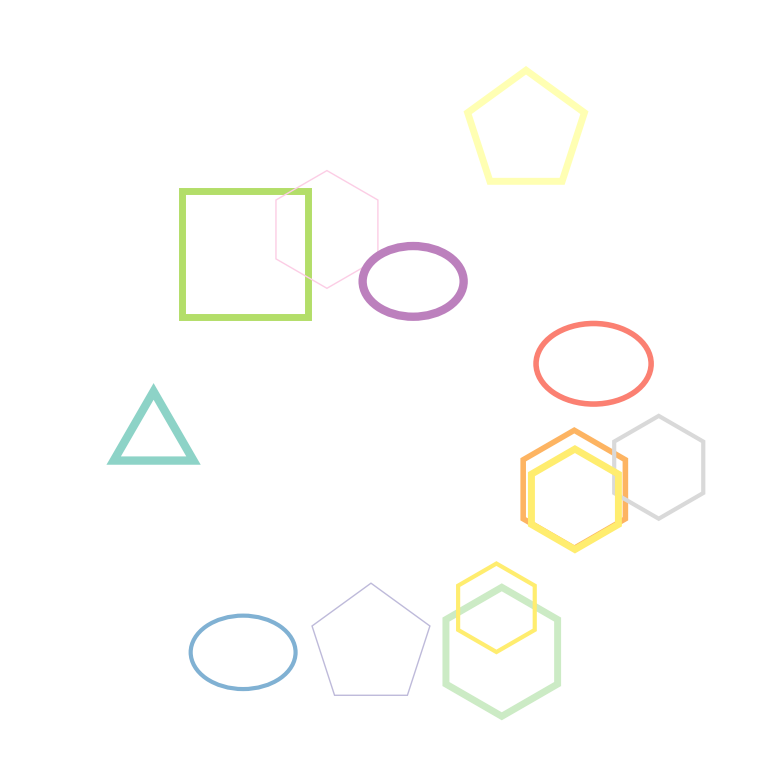[{"shape": "triangle", "thickness": 3, "radius": 0.3, "center": [0.199, 0.432]}, {"shape": "pentagon", "thickness": 2.5, "radius": 0.4, "center": [0.683, 0.829]}, {"shape": "pentagon", "thickness": 0.5, "radius": 0.4, "center": [0.482, 0.162]}, {"shape": "oval", "thickness": 2, "radius": 0.37, "center": [0.771, 0.528]}, {"shape": "oval", "thickness": 1.5, "radius": 0.34, "center": [0.316, 0.153]}, {"shape": "hexagon", "thickness": 2, "radius": 0.38, "center": [0.746, 0.365]}, {"shape": "square", "thickness": 2.5, "radius": 0.41, "center": [0.318, 0.67]}, {"shape": "hexagon", "thickness": 0.5, "radius": 0.38, "center": [0.425, 0.702]}, {"shape": "hexagon", "thickness": 1.5, "radius": 0.33, "center": [0.855, 0.393]}, {"shape": "oval", "thickness": 3, "radius": 0.33, "center": [0.537, 0.635]}, {"shape": "hexagon", "thickness": 2.5, "radius": 0.42, "center": [0.652, 0.154]}, {"shape": "hexagon", "thickness": 2.5, "radius": 0.33, "center": [0.747, 0.352]}, {"shape": "hexagon", "thickness": 1.5, "radius": 0.29, "center": [0.645, 0.211]}]